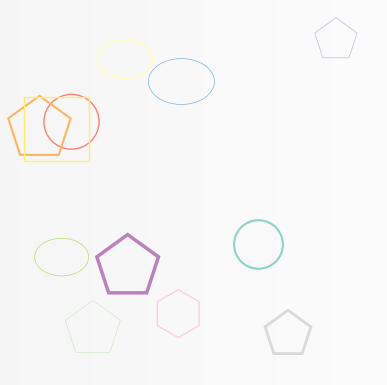[{"shape": "circle", "thickness": 1.5, "radius": 0.32, "center": [0.667, 0.365]}, {"shape": "oval", "thickness": 1, "radius": 0.36, "center": [0.323, 0.847]}, {"shape": "pentagon", "thickness": 0.5, "radius": 0.29, "center": [0.867, 0.896]}, {"shape": "circle", "thickness": 1, "radius": 0.36, "center": [0.184, 0.684]}, {"shape": "oval", "thickness": 0.5, "radius": 0.43, "center": [0.468, 0.788]}, {"shape": "pentagon", "thickness": 1.5, "radius": 0.42, "center": [0.102, 0.666]}, {"shape": "oval", "thickness": 0.5, "radius": 0.35, "center": [0.159, 0.332]}, {"shape": "hexagon", "thickness": 1, "radius": 0.31, "center": [0.46, 0.185]}, {"shape": "pentagon", "thickness": 2, "radius": 0.31, "center": [0.743, 0.132]}, {"shape": "pentagon", "thickness": 2.5, "radius": 0.42, "center": [0.329, 0.307]}, {"shape": "pentagon", "thickness": 0.5, "radius": 0.37, "center": [0.239, 0.145]}, {"shape": "square", "thickness": 1, "radius": 0.42, "center": [0.147, 0.665]}]